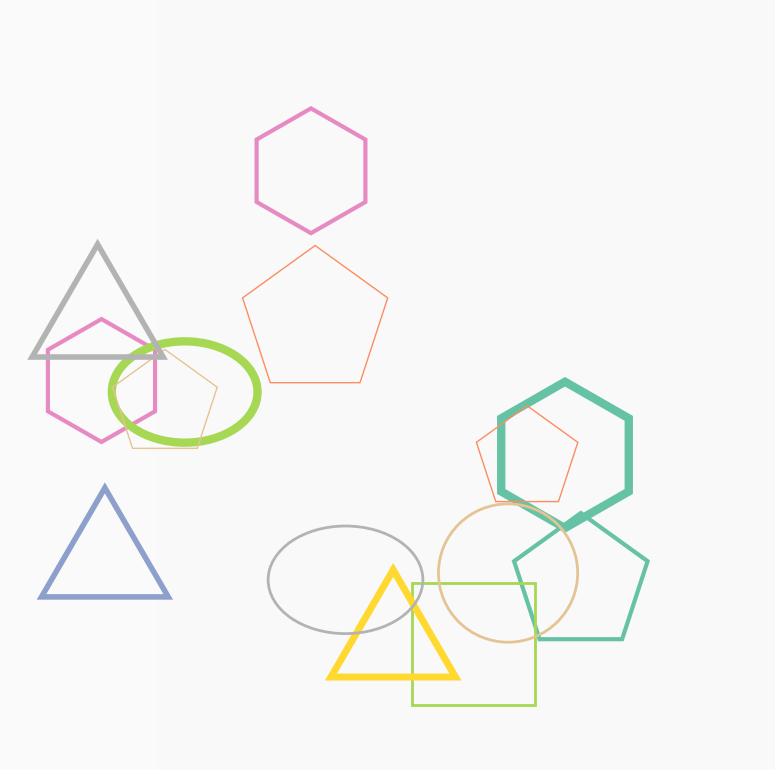[{"shape": "hexagon", "thickness": 3, "radius": 0.48, "center": [0.729, 0.409]}, {"shape": "pentagon", "thickness": 1.5, "radius": 0.45, "center": [0.749, 0.243]}, {"shape": "pentagon", "thickness": 0.5, "radius": 0.49, "center": [0.407, 0.583]}, {"shape": "pentagon", "thickness": 0.5, "radius": 0.34, "center": [0.68, 0.404]}, {"shape": "triangle", "thickness": 2, "radius": 0.47, "center": [0.135, 0.272]}, {"shape": "hexagon", "thickness": 1.5, "radius": 0.4, "center": [0.131, 0.506]}, {"shape": "hexagon", "thickness": 1.5, "radius": 0.41, "center": [0.401, 0.778]}, {"shape": "square", "thickness": 1, "radius": 0.4, "center": [0.611, 0.163]}, {"shape": "oval", "thickness": 3, "radius": 0.47, "center": [0.238, 0.491]}, {"shape": "triangle", "thickness": 2.5, "radius": 0.46, "center": [0.507, 0.167]}, {"shape": "circle", "thickness": 1, "radius": 0.45, "center": [0.656, 0.256]}, {"shape": "pentagon", "thickness": 0.5, "radius": 0.36, "center": [0.213, 0.475]}, {"shape": "triangle", "thickness": 2, "radius": 0.49, "center": [0.126, 0.585]}, {"shape": "oval", "thickness": 1, "radius": 0.5, "center": [0.446, 0.247]}]